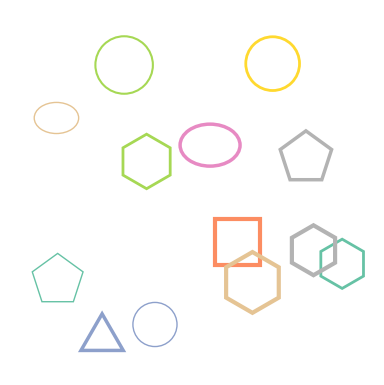[{"shape": "hexagon", "thickness": 2, "radius": 0.32, "center": [0.889, 0.315]}, {"shape": "pentagon", "thickness": 1, "radius": 0.35, "center": [0.15, 0.272]}, {"shape": "square", "thickness": 3, "radius": 0.29, "center": [0.617, 0.371]}, {"shape": "circle", "thickness": 1, "radius": 0.29, "center": [0.403, 0.157]}, {"shape": "triangle", "thickness": 2.5, "radius": 0.32, "center": [0.265, 0.121]}, {"shape": "oval", "thickness": 2.5, "radius": 0.39, "center": [0.546, 0.623]}, {"shape": "hexagon", "thickness": 2, "radius": 0.35, "center": [0.381, 0.581]}, {"shape": "circle", "thickness": 1.5, "radius": 0.37, "center": [0.322, 0.831]}, {"shape": "circle", "thickness": 2, "radius": 0.35, "center": [0.708, 0.835]}, {"shape": "hexagon", "thickness": 3, "radius": 0.39, "center": [0.656, 0.266]}, {"shape": "oval", "thickness": 1, "radius": 0.29, "center": [0.147, 0.694]}, {"shape": "pentagon", "thickness": 2.5, "radius": 0.35, "center": [0.795, 0.59]}, {"shape": "hexagon", "thickness": 3, "radius": 0.32, "center": [0.814, 0.35]}]